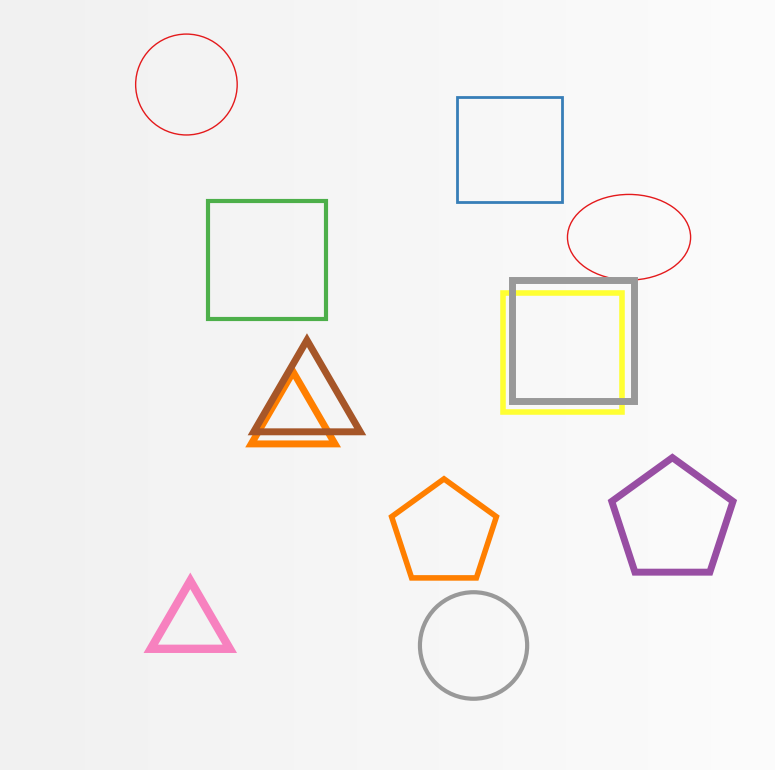[{"shape": "oval", "thickness": 0.5, "radius": 0.4, "center": [0.812, 0.692]}, {"shape": "circle", "thickness": 0.5, "radius": 0.33, "center": [0.241, 0.89]}, {"shape": "square", "thickness": 1, "radius": 0.34, "center": [0.658, 0.806]}, {"shape": "square", "thickness": 1.5, "radius": 0.38, "center": [0.345, 0.662]}, {"shape": "pentagon", "thickness": 2.5, "radius": 0.41, "center": [0.868, 0.323]}, {"shape": "pentagon", "thickness": 2, "radius": 0.36, "center": [0.573, 0.307]}, {"shape": "triangle", "thickness": 2.5, "radius": 0.31, "center": [0.378, 0.455]}, {"shape": "square", "thickness": 2, "radius": 0.38, "center": [0.726, 0.542]}, {"shape": "triangle", "thickness": 2.5, "radius": 0.4, "center": [0.396, 0.479]}, {"shape": "triangle", "thickness": 3, "radius": 0.29, "center": [0.246, 0.187]}, {"shape": "circle", "thickness": 1.5, "radius": 0.35, "center": [0.611, 0.162]}, {"shape": "square", "thickness": 2.5, "radius": 0.39, "center": [0.739, 0.557]}]